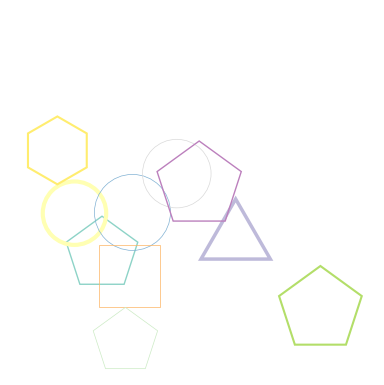[{"shape": "pentagon", "thickness": 1, "radius": 0.49, "center": [0.265, 0.341]}, {"shape": "circle", "thickness": 3, "radius": 0.41, "center": [0.193, 0.446]}, {"shape": "triangle", "thickness": 2.5, "radius": 0.52, "center": [0.612, 0.379]}, {"shape": "circle", "thickness": 0.5, "radius": 0.49, "center": [0.344, 0.448]}, {"shape": "square", "thickness": 0.5, "radius": 0.4, "center": [0.336, 0.283]}, {"shape": "pentagon", "thickness": 1.5, "radius": 0.56, "center": [0.832, 0.196]}, {"shape": "circle", "thickness": 0.5, "radius": 0.45, "center": [0.459, 0.549]}, {"shape": "pentagon", "thickness": 1, "radius": 0.57, "center": [0.517, 0.519]}, {"shape": "pentagon", "thickness": 0.5, "radius": 0.44, "center": [0.326, 0.114]}, {"shape": "hexagon", "thickness": 1.5, "radius": 0.44, "center": [0.149, 0.609]}]